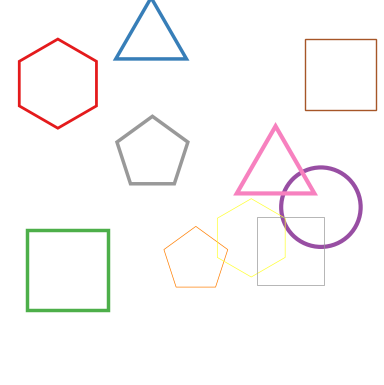[{"shape": "hexagon", "thickness": 2, "radius": 0.58, "center": [0.15, 0.783]}, {"shape": "triangle", "thickness": 2.5, "radius": 0.53, "center": [0.393, 0.9]}, {"shape": "square", "thickness": 2.5, "radius": 0.52, "center": [0.175, 0.298]}, {"shape": "circle", "thickness": 3, "radius": 0.52, "center": [0.834, 0.462]}, {"shape": "pentagon", "thickness": 0.5, "radius": 0.44, "center": [0.509, 0.325]}, {"shape": "hexagon", "thickness": 0.5, "radius": 0.51, "center": [0.653, 0.382]}, {"shape": "square", "thickness": 1, "radius": 0.46, "center": [0.884, 0.806]}, {"shape": "triangle", "thickness": 3, "radius": 0.58, "center": [0.716, 0.556]}, {"shape": "pentagon", "thickness": 2.5, "radius": 0.48, "center": [0.396, 0.601]}, {"shape": "square", "thickness": 0.5, "radius": 0.44, "center": [0.755, 0.349]}]